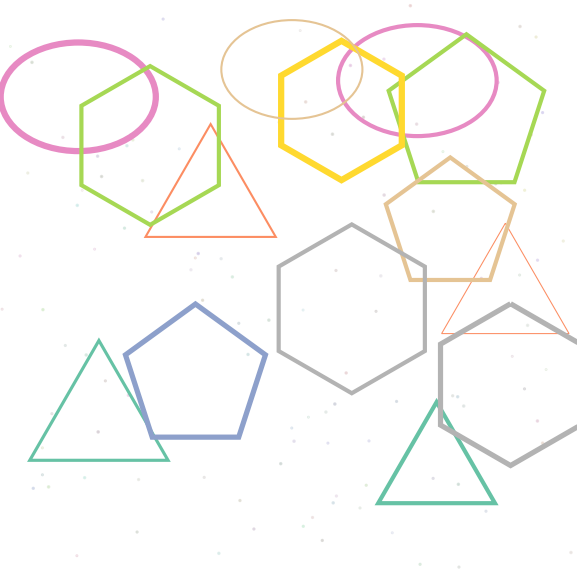[{"shape": "triangle", "thickness": 1.5, "radius": 0.69, "center": [0.171, 0.271]}, {"shape": "triangle", "thickness": 2, "radius": 0.58, "center": [0.756, 0.186]}, {"shape": "triangle", "thickness": 1, "radius": 0.65, "center": [0.365, 0.654]}, {"shape": "triangle", "thickness": 0.5, "radius": 0.64, "center": [0.875, 0.485]}, {"shape": "pentagon", "thickness": 2.5, "radius": 0.64, "center": [0.338, 0.345]}, {"shape": "oval", "thickness": 3, "radius": 0.67, "center": [0.135, 0.832]}, {"shape": "oval", "thickness": 2, "radius": 0.69, "center": [0.723, 0.86]}, {"shape": "pentagon", "thickness": 2, "radius": 0.71, "center": [0.808, 0.798]}, {"shape": "hexagon", "thickness": 2, "radius": 0.69, "center": [0.26, 0.747]}, {"shape": "hexagon", "thickness": 3, "radius": 0.6, "center": [0.591, 0.808]}, {"shape": "pentagon", "thickness": 2, "radius": 0.59, "center": [0.78, 0.609]}, {"shape": "oval", "thickness": 1, "radius": 0.61, "center": [0.505, 0.879]}, {"shape": "hexagon", "thickness": 2.5, "radius": 0.7, "center": [0.884, 0.333]}, {"shape": "hexagon", "thickness": 2, "radius": 0.73, "center": [0.609, 0.464]}]